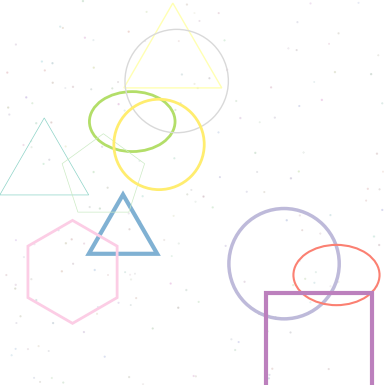[{"shape": "triangle", "thickness": 0.5, "radius": 0.67, "center": [0.115, 0.56]}, {"shape": "triangle", "thickness": 1, "radius": 0.73, "center": [0.449, 0.845]}, {"shape": "circle", "thickness": 2.5, "radius": 0.72, "center": [0.738, 0.315]}, {"shape": "oval", "thickness": 1.5, "radius": 0.56, "center": [0.874, 0.286]}, {"shape": "triangle", "thickness": 3, "radius": 0.51, "center": [0.319, 0.392]}, {"shape": "oval", "thickness": 2, "radius": 0.56, "center": [0.343, 0.684]}, {"shape": "hexagon", "thickness": 2, "radius": 0.67, "center": [0.188, 0.294]}, {"shape": "circle", "thickness": 1, "radius": 0.67, "center": [0.459, 0.789]}, {"shape": "square", "thickness": 3, "radius": 0.69, "center": [0.829, 0.1]}, {"shape": "pentagon", "thickness": 0.5, "radius": 0.56, "center": [0.268, 0.54]}, {"shape": "circle", "thickness": 2, "radius": 0.59, "center": [0.413, 0.625]}]